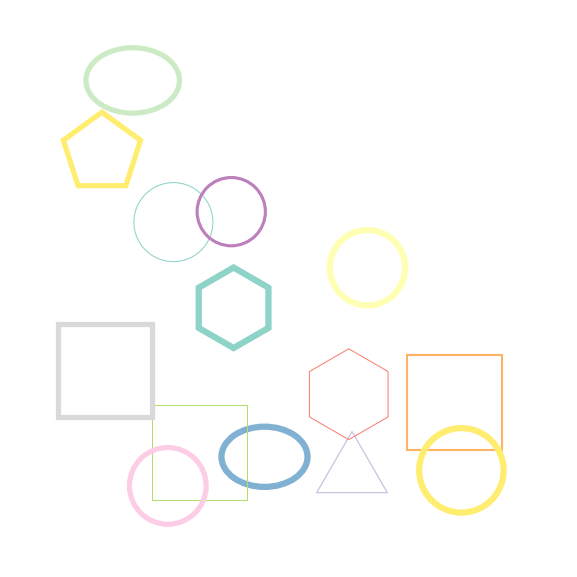[{"shape": "hexagon", "thickness": 3, "radius": 0.35, "center": [0.405, 0.466]}, {"shape": "circle", "thickness": 0.5, "radius": 0.34, "center": [0.3, 0.615]}, {"shape": "circle", "thickness": 3, "radius": 0.33, "center": [0.636, 0.535]}, {"shape": "triangle", "thickness": 0.5, "radius": 0.35, "center": [0.61, 0.181]}, {"shape": "hexagon", "thickness": 0.5, "radius": 0.39, "center": [0.604, 0.317]}, {"shape": "oval", "thickness": 3, "radius": 0.37, "center": [0.458, 0.208]}, {"shape": "square", "thickness": 1, "radius": 0.41, "center": [0.787, 0.302]}, {"shape": "square", "thickness": 0.5, "radius": 0.41, "center": [0.345, 0.216]}, {"shape": "circle", "thickness": 2.5, "radius": 0.33, "center": [0.291, 0.158]}, {"shape": "square", "thickness": 2.5, "radius": 0.41, "center": [0.181, 0.358]}, {"shape": "circle", "thickness": 1.5, "radius": 0.3, "center": [0.4, 0.633]}, {"shape": "oval", "thickness": 2.5, "radius": 0.4, "center": [0.23, 0.86]}, {"shape": "circle", "thickness": 3, "radius": 0.37, "center": [0.799, 0.185]}, {"shape": "pentagon", "thickness": 2.5, "radius": 0.35, "center": [0.177, 0.735]}]